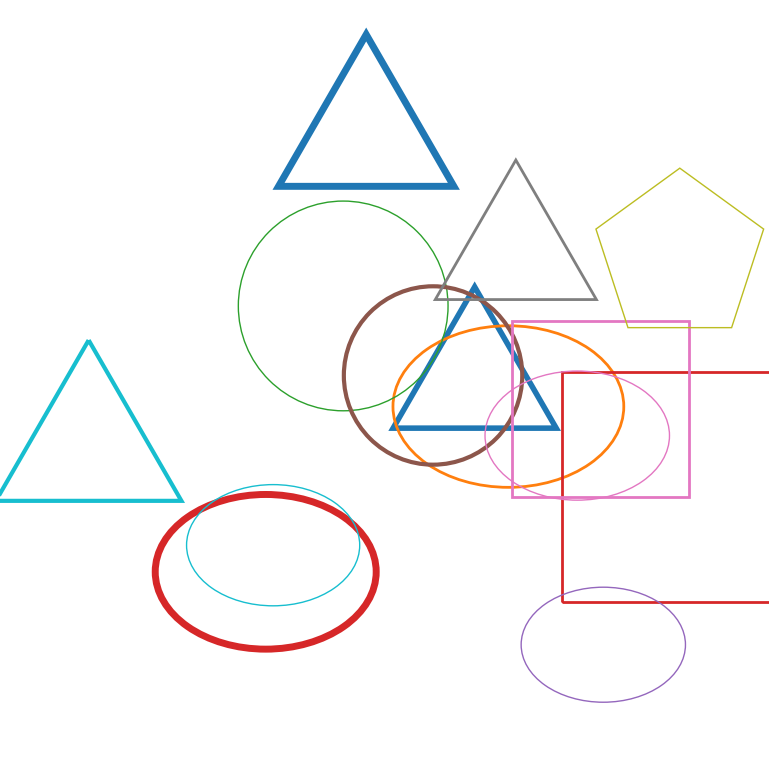[{"shape": "triangle", "thickness": 2.5, "radius": 0.66, "center": [0.476, 0.824]}, {"shape": "triangle", "thickness": 2, "radius": 0.61, "center": [0.616, 0.505]}, {"shape": "oval", "thickness": 1, "radius": 0.75, "center": [0.66, 0.472]}, {"shape": "circle", "thickness": 0.5, "radius": 0.68, "center": [0.446, 0.603]}, {"shape": "square", "thickness": 1, "radius": 0.75, "center": [0.88, 0.368]}, {"shape": "oval", "thickness": 2.5, "radius": 0.72, "center": [0.345, 0.257]}, {"shape": "oval", "thickness": 0.5, "radius": 0.53, "center": [0.784, 0.163]}, {"shape": "circle", "thickness": 1.5, "radius": 0.58, "center": [0.562, 0.512]}, {"shape": "square", "thickness": 1, "radius": 0.57, "center": [0.78, 0.469]}, {"shape": "oval", "thickness": 0.5, "radius": 0.6, "center": [0.75, 0.434]}, {"shape": "triangle", "thickness": 1, "radius": 0.6, "center": [0.67, 0.671]}, {"shape": "pentagon", "thickness": 0.5, "radius": 0.57, "center": [0.883, 0.667]}, {"shape": "triangle", "thickness": 1.5, "radius": 0.7, "center": [0.115, 0.419]}, {"shape": "oval", "thickness": 0.5, "radius": 0.56, "center": [0.355, 0.292]}]